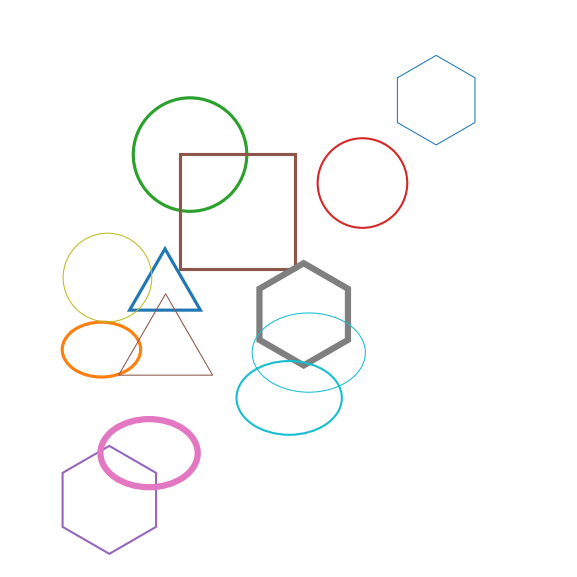[{"shape": "triangle", "thickness": 1.5, "radius": 0.35, "center": [0.286, 0.497]}, {"shape": "hexagon", "thickness": 0.5, "radius": 0.39, "center": [0.755, 0.826]}, {"shape": "oval", "thickness": 1.5, "radius": 0.34, "center": [0.176, 0.394]}, {"shape": "circle", "thickness": 1.5, "radius": 0.49, "center": [0.329, 0.731]}, {"shape": "circle", "thickness": 1, "radius": 0.39, "center": [0.628, 0.682]}, {"shape": "hexagon", "thickness": 1, "radius": 0.47, "center": [0.189, 0.134]}, {"shape": "square", "thickness": 1.5, "radius": 0.5, "center": [0.411, 0.633]}, {"shape": "triangle", "thickness": 0.5, "radius": 0.47, "center": [0.287, 0.396]}, {"shape": "oval", "thickness": 3, "radius": 0.42, "center": [0.258, 0.214]}, {"shape": "hexagon", "thickness": 3, "radius": 0.44, "center": [0.526, 0.455]}, {"shape": "circle", "thickness": 0.5, "radius": 0.38, "center": [0.186, 0.519]}, {"shape": "oval", "thickness": 0.5, "radius": 0.49, "center": [0.535, 0.389]}, {"shape": "oval", "thickness": 1, "radius": 0.46, "center": [0.501, 0.31]}]